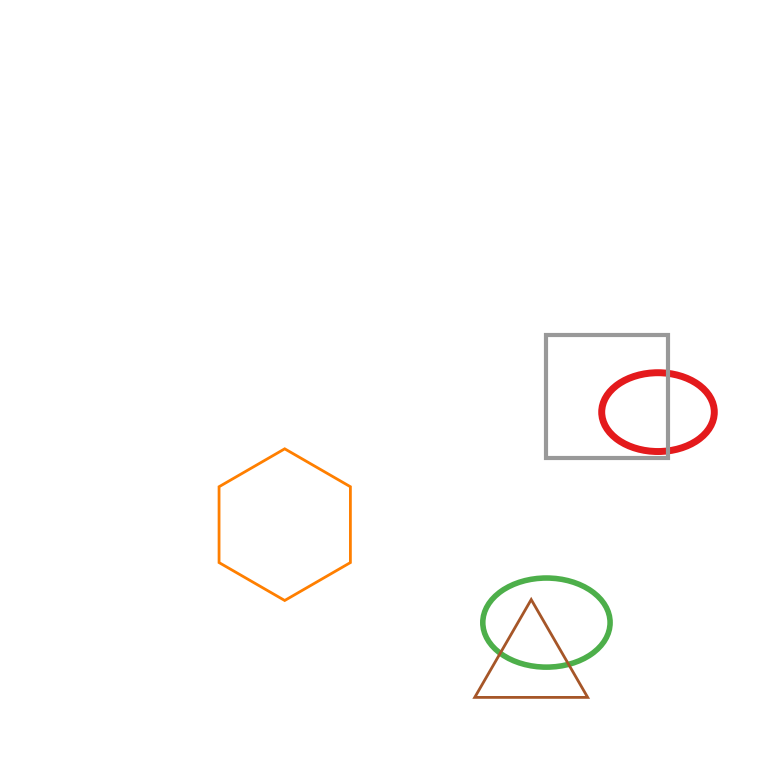[{"shape": "oval", "thickness": 2.5, "radius": 0.37, "center": [0.855, 0.465]}, {"shape": "oval", "thickness": 2, "radius": 0.41, "center": [0.71, 0.191]}, {"shape": "hexagon", "thickness": 1, "radius": 0.49, "center": [0.37, 0.319]}, {"shape": "triangle", "thickness": 1, "radius": 0.42, "center": [0.69, 0.137]}, {"shape": "square", "thickness": 1.5, "radius": 0.4, "center": [0.788, 0.485]}]